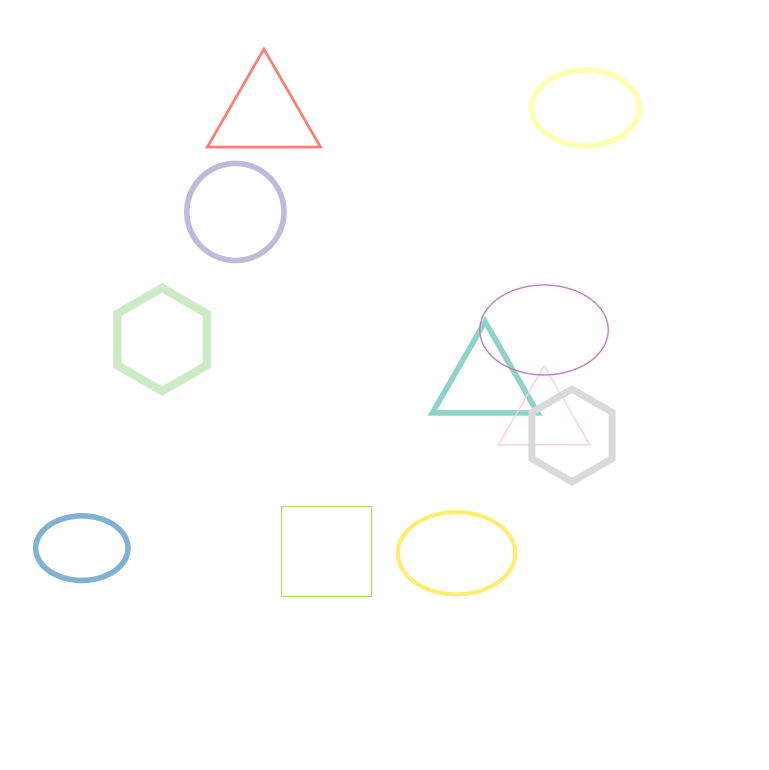[{"shape": "triangle", "thickness": 2, "radius": 0.4, "center": [0.63, 0.503]}, {"shape": "oval", "thickness": 2, "radius": 0.35, "center": [0.76, 0.86]}, {"shape": "circle", "thickness": 2, "radius": 0.32, "center": [0.306, 0.725]}, {"shape": "triangle", "thickness": 1, "radius": 0.42, "center": [0.343, 0.851]}, {"shape": "oval", "thickness": 2, "radius": 0.3, "center": [0.106, 0.288]}, {"shape": "square", "thickness": 0.5, "radius": 0.29, "center": [0.423, 0.284]}, {"shape": "triangle", "thickness": 0.5, "radius": 0.34, "center": [0.707, 0.457]}, {"shape": "hexagon", "thickness": 2.5, "radius": 0.3, "center": [0.743, 0.434]}, {"shape": "oval", "thickness": 0.5, "radius": 0.42, "center": [0.707, 0.571]}, {"shape": "hexagon", "thickness": 3, "radius": 0.34, "center": [0.211, 0.559]}, {"shape": "oval", "thickness": 1.5, "radius": 0.38, "center": [0.593, 0.281]}]